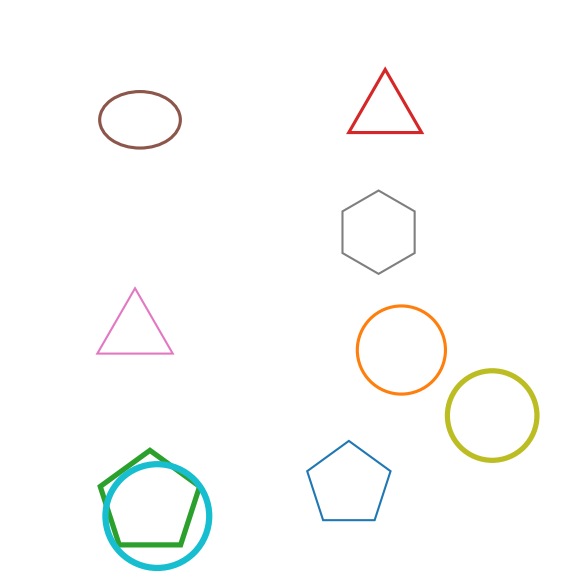[{"shape": "pentagon", "thickness": 1, "radius": 0.38, "center": [0.604, 0.16]}, {"shape": "circle", "thickness": 1.5, "radius": 0.38, "center": [0.695, 0.393]}, {"shape": "pentagon", "thickness": 2.5, "radius": 0.45, "center": [0.26, 0.129]}, {"shape": "triangle", "thickness": 1.5, "radius": 0.36, "center": [0.667, 0.806]}, {"shape": "oval", "thickness": 1.5, "radius": 0.35, "center": [0.242, 0.792]}, {"shape": "triangle", "thickness": 1, "radius": 0.38, "center": [0.234, 0.425]}, {"shape": "hexagon", "thickness": 1, "radius": 0.36, "center": [0.656, 0.597]}, {"shape": "circle", "thickness": 2.5, "radius": 0.39, "center": [0.852, 0.28]}, {"shape": "circle", "thickness": 3, "radius": 0.45, "center": [0.272, 0.106]}]